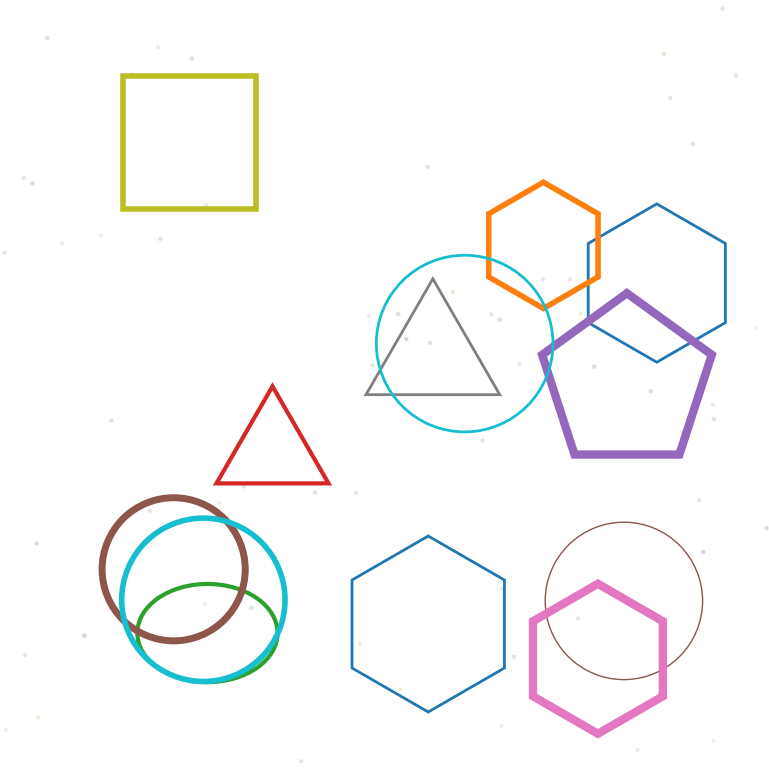[{"shape": "hexagon", "thickness": 1, "radius": 0.51, "center": [0.853, 0.632]}, {"shape": "hexagon", "thickness": 1, "radius": 0.57, "center": [0.556, 0.19]}, {"shape": "hexagon", "thickness": 2, "radius": 0.41, "center": [0.706, 0.681]}, {"shape": "oval", "thickness": 1.5, "radius": 0.46, "center": [0.269, 0.178]}, {"shape": "triangle", "thickness": 1.5, "radius": 0.42, "center": [0.354, 0.414]}, {"shape": "pentagon", "thickness": 3, "radius": 0.58, "center": [0.814, 0.503]}, {"shape": "circle", "thickness": 0.5, "radius": 0.51, "center": [0.81, 0.22]}, {"shape": "circle", "thickness": 2.5, "radius": 0.46, "center": [0.226, 0.261]}, {"shape": "hexagon", "thickness": 3, "radius": 0.49, "center": [0.777, 0.144]}, {"shape": "triangle", "thickness": 1, "radius": 0.5, "center": [0.562, 0.538]}, {"shape": "square", "thickness": 2, "radius": 0.43, "center": [0.246, 0.815]}, {"shape": "circle", "thickness": 2, "radius": 0.53, "center": [0.264, 0.221]}, {"shape": "circle", "thickness": 1, "radius": 0.57, "center": [0.603, 0.554]}]